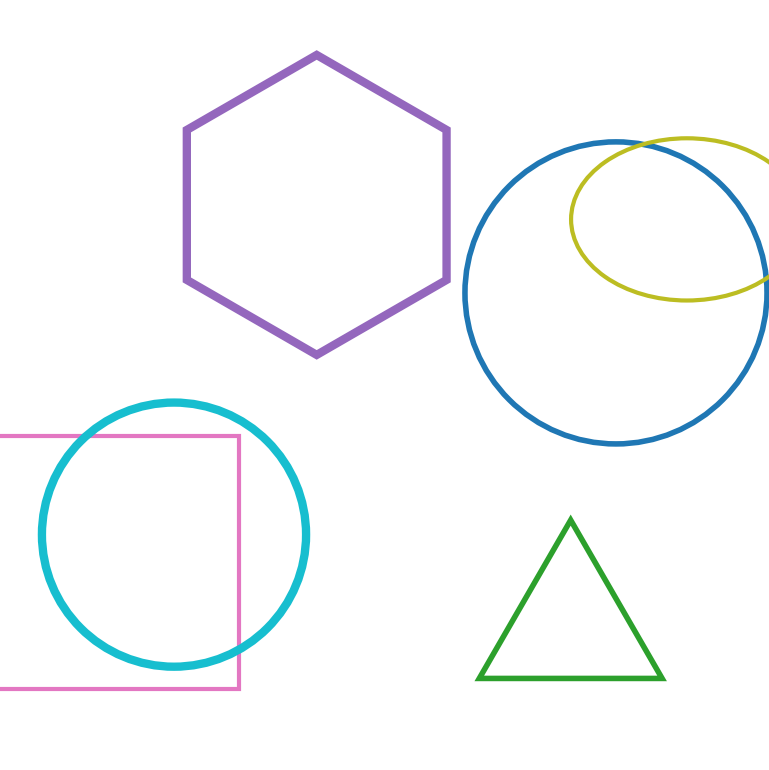[{"shape": "circle", "thickness": 2, "radius": 0.98, "center": [0.8, 0.62]}, {"shape": "triangle", "thickness": 2, "radius": 0.69, "center": [0.741, 0.187]}, {"shape": "hexagon", "thickness": 3, "radius": 0.97, "center": [0.411, 0.734]}, {"shape": "square", "thickness": 1.5, "radius": 0.82, "center": [0.147, 0.269]}, {"shape": "oval", "thickness": 1.5, "radius": 0.75, "center": [0.892, 0.715]}, {"shape": "circle", "thickness": 3, "radius": 0.86, "center": [0.226, 0.306]}]